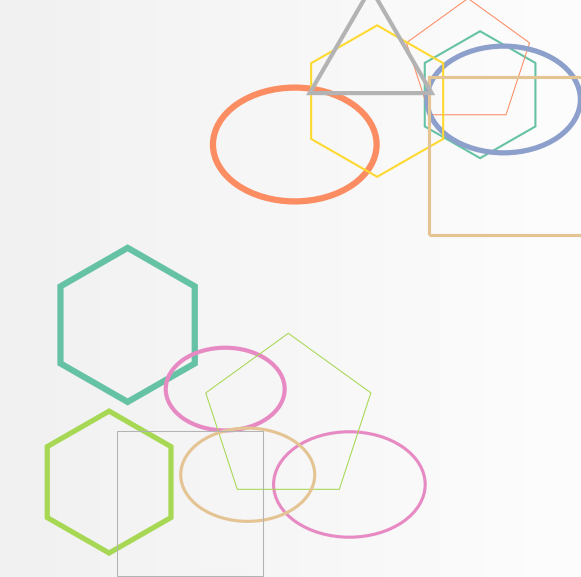[{"shape": "hexagon", "thickness": 3, "radius": 0.67, "center": [0.22, 0.437]}, {"shape": "hexagon", "thickness": 1, "radius": 0.55, "center": [0.826, 0.835]}, {"shape": "oval", "thickness": 3, "radius": 0.7, "center": [0.507, 0.749]}, {"shape": "pentagon", "thickness": 0.5, "radius": 0.56, "center": [0.805, 0.891]}, {"shape": "oval", "thickness": 2.5, "radius": 0.66, "center": [0.867, 0.827]}, {"shape": "oval", "thickness": 2, "radius": 0.51, "center": [0.387, 0.325]}, {"shape": "oval", "thickness": 1.5, "radius": 0.65, "center": [0.601, 0.16]}, {"shape": "hexagon", "thickness": 2.5, "radius": 0.61, "center": [0.188, 0.164]}, {"shape": "pentagon", "thickness": 0.5, "radius": 0.75, "center": [0.496, 0.273]}, {"shape": "hexagon", "thickness": 1, "radius": 0.66, "center": [0.649, 0.824]}, {"shape": "oval", "thickness": 1.5, "radius": 0.58, "center": [0.426, 0.177]}, {"shape": "square", "thickness": 1.5, "radius": 0.68, "center": [0.875, 0.729]}, {"shape": "square", "thickness": 0.5, "radius": 0.63, "center": [0.327, 0.128]}, {"shape": "triangle", "thickness": 2, "radius": 0.61, "center": [0.638, 0.898]}]